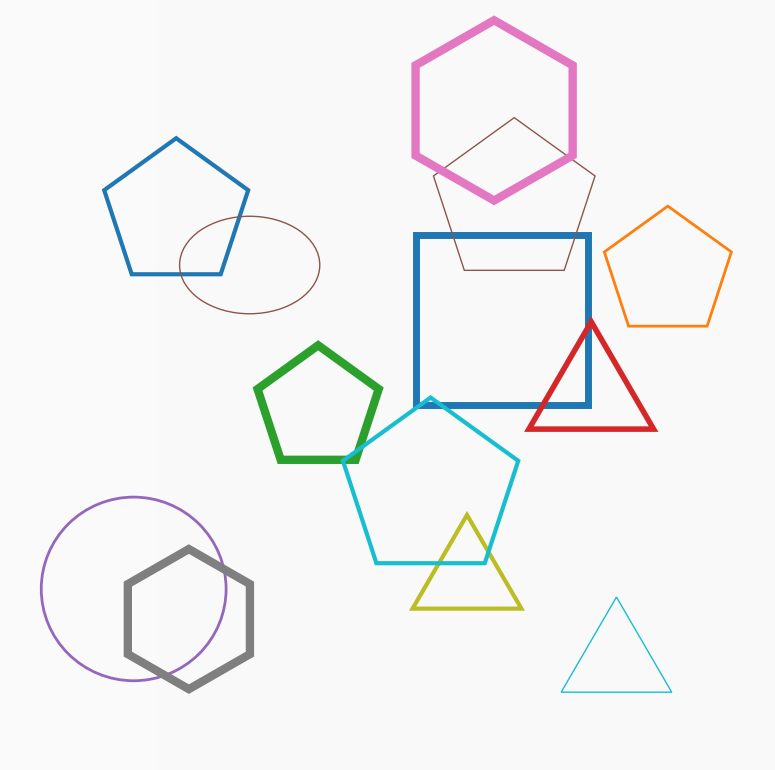[{"shape": "square", "thickness": 2.5, "radius": 0.55, "center": [0.648, 0.585]}, {"shape": "pentagon", "thickness": 1.5, "radius": 0.49, "center": [0.227, 0.723]}, {"shape": "pentagon", "thickness": 1, "radius": 0.43, "center": [0.862, 0.646]}, {"shape": "pentagon", "thickness": 3, "radius": 0.41, "center": [0.411, 0.469]}, {"shape": "triangle", "thickness": 2, "radius": 0.46, "center": [0.763, 0.489]}, {"shape": "circle", "thickness": 1, "radius": 0.6, "center": [0.172, 0.235]}, {"shape": "pentagon", "thickness": 0.5, "radius": 0.55, "center": [0.664, 0.738]}, {"shape": "oval", "thickness": 0.5, "radius": 0.45, "center": [0.322, 0.656]}, {"shape": "hexagon", "thickness": 3, "radius": 0.59, "center": [0.638, 0.857]}, {"shape": "hexagon", "thickness": 3, "radius": 0.45, "center": [0.244, 0.196]}, {"shape": "triangle", "thickness": 1.5, "radius": 0.41, "center": [0.603, 0.25]}, {"shape": "triangle", "thickness": 0.5, "radius": 0.41, "center": [0.795, 0.142]}, {"shape": "pentagon", "thickness": 1.5, "radius": 0.59, "center": [0.556, 0.365]}]